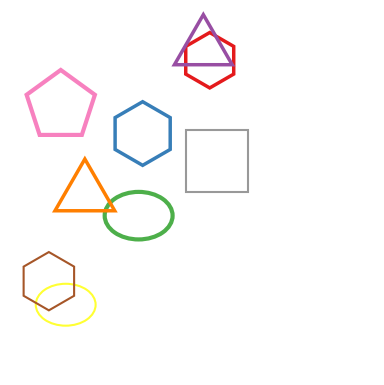[{"shape": "hexagon", "thickness": 2.5, "radius": 0.36, "center": [0.545, 0.844]}, {"shape": "hexagon", "thickness": 2.5, "radius": 0.41, "center": [0.371, 0.653]}, {"shape": "oval", "thickness": 3, "radius": 0.44, "center": [0.36, 0.44]}, {"shape": "triangle", "thickness": 2.5, "radius": 0.43, "center": [0.528, 0.875]}, {"shape": "triangle", "thickness": 2.5, "radius": 0.45, "center": [0.22, 0.497]}, {"shape": "oval", "thickness": 1.5, "radius": 0.39, "center": [0.171, 0.209]}, {"shape": "hexagon", "thickness": 1.5, "radius": 0.38, "center": [0.127, 0.27]}, {"shape": "pentagon", "thickness": 3, "radius": 0.47, "center": [0.158, 0.725]}, {"shape": "square", "thickness": 1.5, "radius": 0.41, "center": [0.564, 0.581]}]